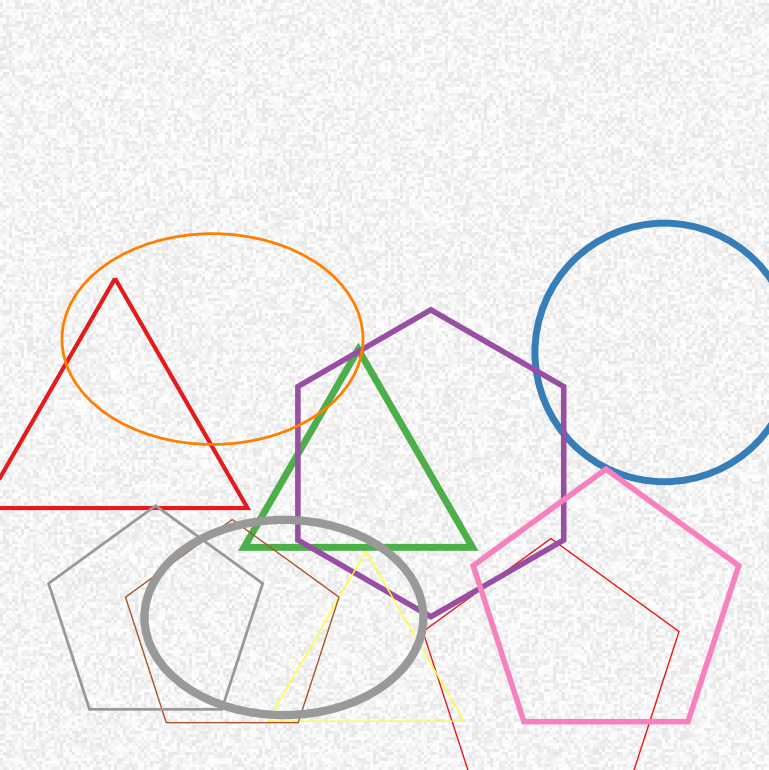[{"shape": "pentagon", "thickness": 0.5, "radius": 0.87, "center": [0.716, 0.126]}, {"shape": "triangle", "thickness": 1.5, "radius": 0.99, "center": [0.149, 0.44]}, {"shape": "circle", "thickness": 2.5, "radius": 0.84, "center": [0.863, 0.542]}, {"shape": "triangle", "thickness": 2.5, "radius": 0.86, "center": [0.465, 0.375]}, {"shape": "hexagon", "thickness": 2, "radius": 1.0, "center": [0.559, 0.398]}, {"shape": "oval", "thickness": 1, "radius": 0.98, "center": [0.276, 0.56]}, {"shape": "triangle", "thickness": 0.5, "radius": 0.74, "center": [0.475, 0.137]}, {"shape": "pentagon", "thickness": 0.5, "radius": 0.73, "center": [0.302, 0.179]}, {"shape": "pentagon", "thickness": 2, "radius": 0.91, "center": [0.787, 0.209]}, {"shape": "pentagon", "thickness": 1, "radius": 0.73, "center": [0.202, 0.197]}, {"shape": "oval", "thickness": 3, "radius": 0.91, "center": [0.369, 0.198]}]